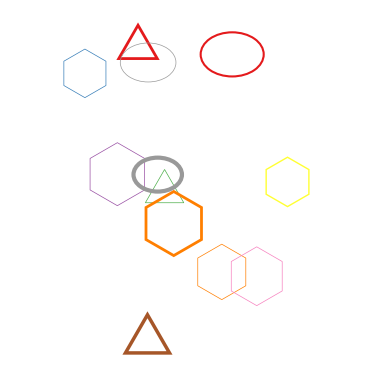[{"shape": "oval", "thickness": 1.5, "radius": 0.41, "center": [0.603, 0.859]}, {"shape": "triangle", "thickness": 2, "radius": 0.29, "center": [0.358, 0.877]}, {"shape": "hexagon", "thickness": 0.5, "radius": 0.32, "center": [0.221, 0.809]}, {"shape": "triangle", "thickness": 0.5, "radius": 0.29, "center": [0.427, 0.502]}, {"shape": "hexagon", "thickness": 0.5, "radius": 0.41, "center": [0.305, 0.548]}, {"shape": "hexagon", "thickness": 2, "radius": 0.42, "center": [0.451, 0.419]}, {"shape": "hexagon", "thickness": 0.5, "radius": 0.36, "center": [0.576, 0.294]}, {"shape": "hexagon", "thickness": 1, "radius": 0.32, "center": [0.747, 0.528]}, {"shape": "triangle", "thickness": 2.5, "radius": 0.33, "center": [0.383, 0.116]}, {"shape": "hexagon", "thickness": 0.5, "radius": 0.38, "center": [0.667, 0.282]}, {"shape": "oval", "thickness": 0.5, "radius": 0.36, "center": [0.385, 0.838]}, {"shape": "oval", "thickness": 3, "radius": 0.31, "center": [0.41, 0.546]}]